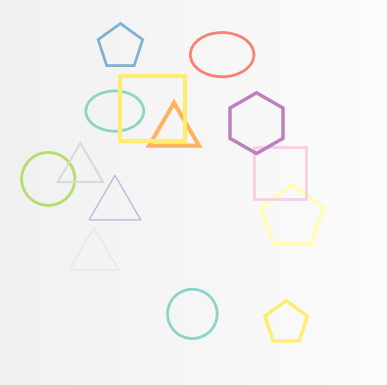[{"shape": "oval", "thickness": 2, "radius": 0.37, "center": [0.296, 0.712]}, {"shape": "circle", "thickness": 2, "radius": 0.32, "center": [0.496, 0.185]}, {"shape": "pentagon", "thickness": 2.5, "radius": 0.42, "center": [0.754, 0.435]}, {"shape": "triangle", "thickness": 1, "radius": 0.39, "center": [0.297, 0.467]}, {"shape": "oval", "thickness": 2, "radius": 0.41, "center": [0.573, 0.858]}, {"shape": "pentagon", "thickness": 2, "radius": 0.3, "center": [0.311, 0.878]}, {"shape": "triangle", "thickness": 3, "radius": 0.37, "center": [0.449, 0.659]}, {"shape": "circle", "thickness": 2, "radius": 0.34, "center": [0.124, 0.535]}, {"shape": "square", "thickness": 2, "radius": 0.34, "center": [0.724, 0.55]}, {"shape": "triangle", "thickness": 1.5, "radius": 0.34, "center": [0.207, 0.561]}, {"shape": "hexagon", "thickness": 2.5, "radius": 0.39, "center": [0.662, 0.68]}, {"shape": "triangle", "thickness": 0.5, "radius": 0.37, "center": [0.243, 0.335]}, {"shape": "square", "thickness": 3, "radius": 0.42, "center": [0.394, 0.718]}, {"shape": "pentagon", "thickness": 2.5, "radius": 0.29, "center": [0.738, 0.161]}]